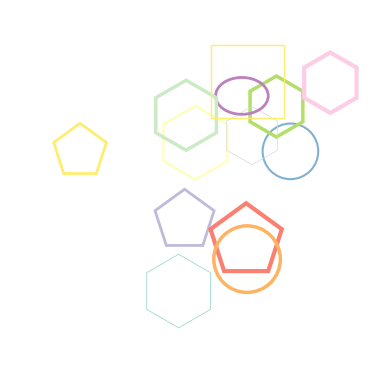[{"shape": "hexagon", "thickness": 0.5, "radius": 0.48, "center": [0.464, 0.244]}, {"shape": "hexagon", "thickness": 1.5, "radius": 0.48, "center": [0.507, 0.629]}, {"shape": "pentagon", "thickness": 2, "radius": 0.4, "center": [0.479, 0.428]}, {"shape": "pentagon", "thickness": 3, "radius": 0.49, "center": [0.639, 0.375]}, {"shape": "circle", "thickness": 1.5, "radius": 0.36, "center": [0.754, 0.607]}, {"shape": "circle", "thickness": 2.5, "radius": 0.43, "center": [0.642, 0.327]}, {"shape": "hexagon", "thickness": 2.5, "radius": 0.4, "center": [0.718, 0.723]}, {"shape": "hexagon", "thickness": 3, "radius": 0.39, "center": [0.858, 0.785]}, {"shape": "hexagon", "thickness": 0.5, "radius": 0.38, "center": [0.655, 0.648]}, {"shape": "oval", "thickness": 2, "radius": 0.34, "center": [0.628, 0.751]}, {"shape": "hexagon", "thickness": 2.5, "radius": 0.45, "center": [0.483, 0.701]}, {"shape": "pentagon", "thickness": 2, "radius": 0.36, "center": [0.208, 0.608]}, {"shape": "square", "thickness": 1, "radius": 0.47, "center": [0.643, 0.788]}]